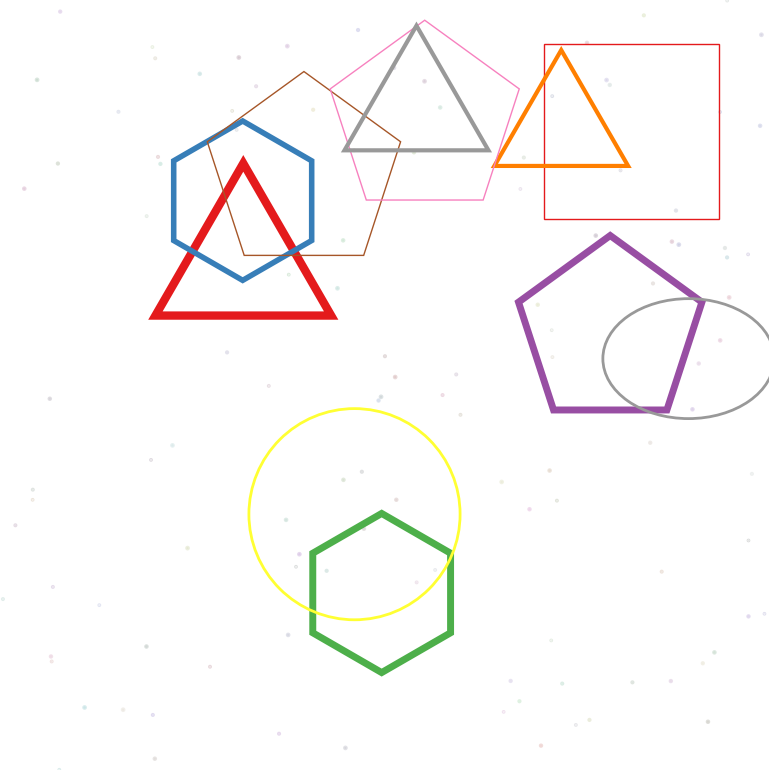[{"shape": "square", "thickness": 0.5, "radius": 0.57, "center": [0.82, 0.829]}, {"shape": "triangle", "thickness": 3, "radius": 0.66, "center": [0.316, 0.656]}, {"shape": "hexagon", "thickness": 2, "radius": 0.52, "center": [0.315, 0.739]}, {"shape": "hexagon", "thickness": 2.5, "radius": 0.52, "center": [0.496, 0.23]}, {"shape": "pentagon", "thickness": 2.5, "radius": 0.63, "center": [0.792, 0.569]}, {"shape": "triangle", "thickness": 1.5, "radius": 0.5, "center": [0.729, 0.835]}, {"shape": "circle", "thickness": 1, "radius": 0.69, "center": [0.46, 0.332]}, {"shape": "pentagon", "thickness": 0.5, "radius": 0.66, "center": [0.395, 0.775]}, {"shape": "pentagon", "thickness": 0.5, "radius": 0.65, "center": [0.552, 0.845]}, {"shape": "triangle", "thickness": 1.5, "radius": 0.54, "center": [0.541, 0.859]}, {"shape": "oval", "thickness": 1, "radius": 0.56, "center": [0.894, 0.534]}]